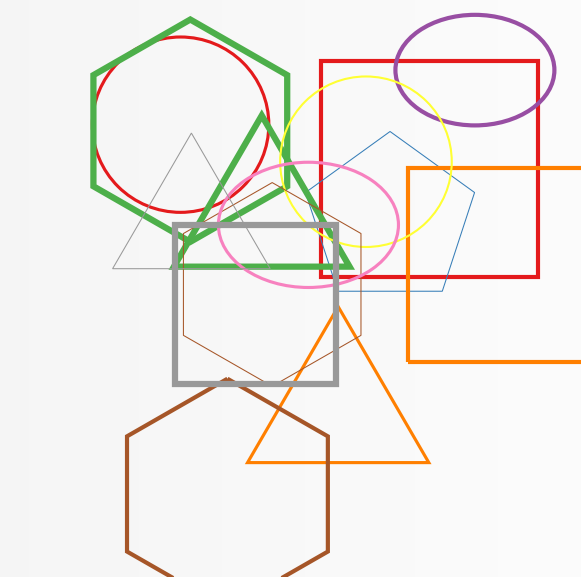[{"shape": "circle", "thickness": 1.5, "radius": 0.76, "center": [0.311, 0.783]}, {"shape": "square", "thickness": 2, "radius": 0.94, "center": [0.739, 0.706]}, {"shape": "pentagon", "thickness": 0.5, "radius": 0.76, "center": [0.671, 0.619]}, {"shape": "hexagon", "thickness": 3, "radius": 0.96, "center": [0.327, 0.773]}, {"shape": "triangle", "thickness": 3, "radius": 0.87, "center": [0.45, 0.625]}, {"shape": "oval", "thickness": 2, "radius": 0.68, "center": [0.817, 0.878]}, {"shape": "triangle", "thickness": 1.5, "radius": 0.9, "center": [0.582, 0.288]}, {"shape": "square", "thickness": 2, "radius": 0.84, "center": [0.87, 0.54]}, {"shape": "circle", "thickness": 1, "radius": 0.74, "center": [0.63, 0.719]}, {"shape": "hexagon", "thickness": 2, "radius": 1.0, "center": [0.391, 0.144]}, {"shape": "hexagon", "thickness": 0.5, "radius": 0.88, "center": [0.468, 0.507]}, {"shape": "oval", "thickness": 1.5, "radius": 0.77, "center": [0.531, 0.61]}, {"shape": "triangle", "thickness": 0.5, "radius": 0.78, "center": [0.329, 0.612]}, {"shape": "square", "thickness": 3, "radius": 0.69, "center": [0.439, 0.472]}]